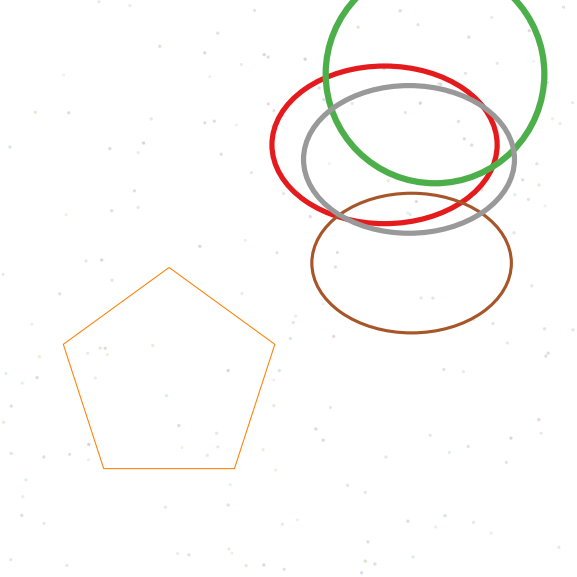[{"shape": "oval", "thickness": 2.5, "radius": 0.97, "center": [0.666, 0.748]}, {"shape": "circle", "thickness": 3, "radius": 0.95, "center": [0.753, 0.871]}, {"shape": "pentagon", "thickness": 0.5, "radius": 0.96, "center": [0.293, 0.343]}, {"shape": "oval", "thickness": 1.5, "radius": 0.86, "center": [0.713, 0.544]}, {"shape": "oval", "thickness": 2.5, "radius": 0.91, "center": [0.708, 0.723]}]